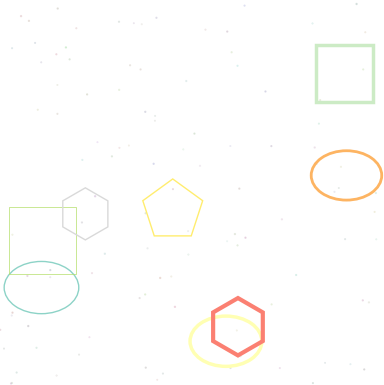[{"shape": "oval", "thickness": 1, "radius": 0.48, "center": [0.108, 0.253]}, {"shape": "oval", "thickness": 2.5, "radius": 0.47, "center": [0.587, 0.114]}, {"shape": "hexagon", "thickness": 3, "radius": 0.37, "center": [0.618, 0.151]}, {"shape": "oval", "thickness": 2, "radius": 0.46, "center": [0.9, 0.544]}, {"shape": "square", "thickness": 0.5, "radius": 0.43, "center": [0.111, 0.376]}, {"shape": "hexagon", "thickness": 1, "radius": 0.34, "center": [0.222, 0.445]}, {"shape": "square", "thickness": 2.5, "radius": 0.37, "center": [0.894, 0.808]}, {"shape": "pentagon", "thickness": 1, "radius": 0.41, "center": [0.449, 0.453]}]